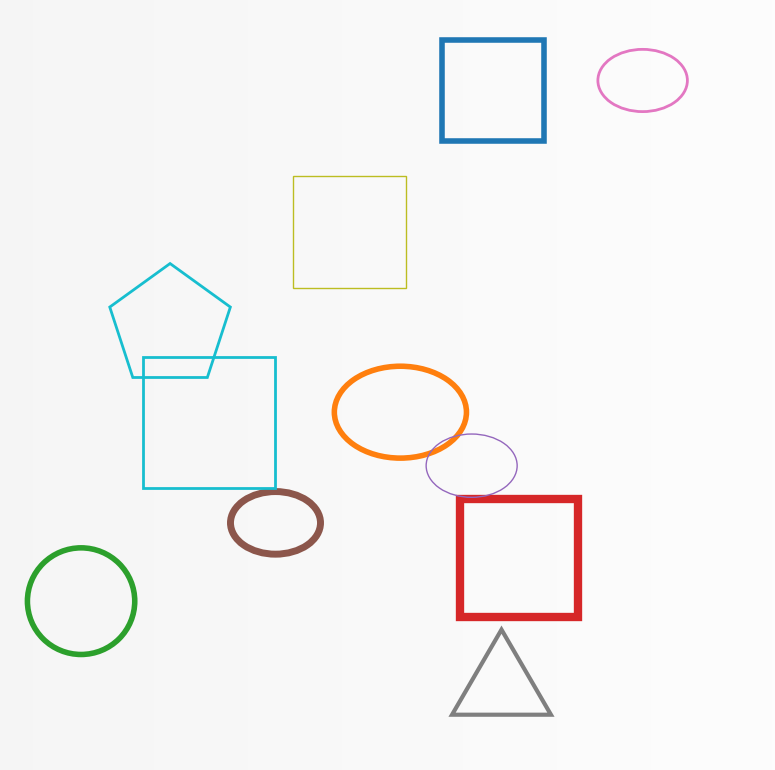[{"shape": "square", "thickness": 2, "radius": 0.33, "center": [0.636, 0.882]}, {"shape": "oval", "thickness": 2, "radius": 0.43, "center": [0.517, 0.465]}, {"shape": "circle", "thickness": 2, "radius": 0.35, "center": [0.105, 0.219]}, {"shape": "square", "thickness": 3, "radius": 0.38, "center": [0.67, 0.275]}, {"shape": "oval", "thickness": 0.5, "radius": 0.29, "center": [0.609, 0.395]}, {"shape": "oval", "thickness": 2.5, "radius": 0.29, "center": [0.355, 0.321]}, {"shape": "oval", "thickness": 1, "radius": 0.29, "center": [0.829, 0.895]}, {"shape": "triangle", "thickness": 1.5, "radius": 0.37, "center": [0.647, 0.109]}, {"shape": "square", "thickness": 0.5, "radius": 0.36, "center": [0.451, 0.699]}, {"shape": "pentagon", "thickness": 1, "radius": 0.41, "center": [0.219, 0.576]}, {"shape": "square", "thickness": 1, "radius": 0.43, "center": [0.27, 0.451]}]